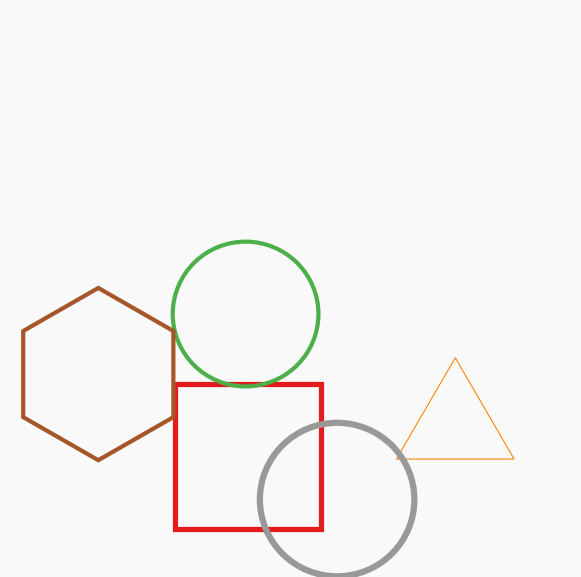[{"shape": "square", "thickness": 2.5, "radius": 0.63, "center": [0.426, 0.208]}, {"shape": "circle", "thickness": 2, "radius": 0.63, "center": [0.423, 0.455]}, {"shape": "triangle", "thickness": 0.5, "radius": 0.58, "center": [0.783, 0.263]}, {"shape": "hexagon", "thickness": 2, "radius": 0.75, "center": [0.169, 0.351]}, {"shape": "circle", "thickness": 3, "radius": 0.66, "center": [0.58, 0.134]}]